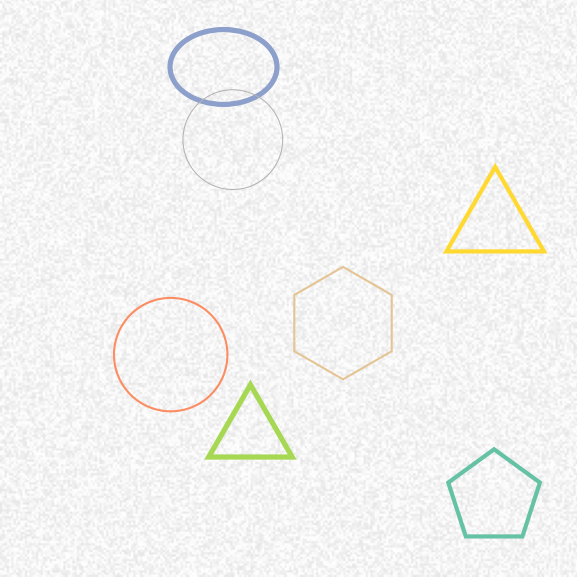[{"shape": "pentagon", "thickness": 2, "radius": 0.42, "center": [0.856, 0.138]}, {"shape": "circle", "thickness": 1, "radius": 0.49, "center": [0.296, 0.385]}, {"shape": "oval", "thickness": 2.5, "radius": 0.46, "center": [0.387, 0.883]}, {"shape": "triangle", "thickness": 2.5, "radius": 0.42, "center": [0.434, 0.25]}, {"shape": "triangle", "thickness": 2, "radius": 0.49, "center": [0.857, 0.613]}, {"shape": "hexagon", "thickness": 1, "radius": 0.49, "center": [0.594, 0.44]}, {"shape": "circle", "thickness": 0.5, "radius": 0.43, "center": [0.403, 0.757]}]